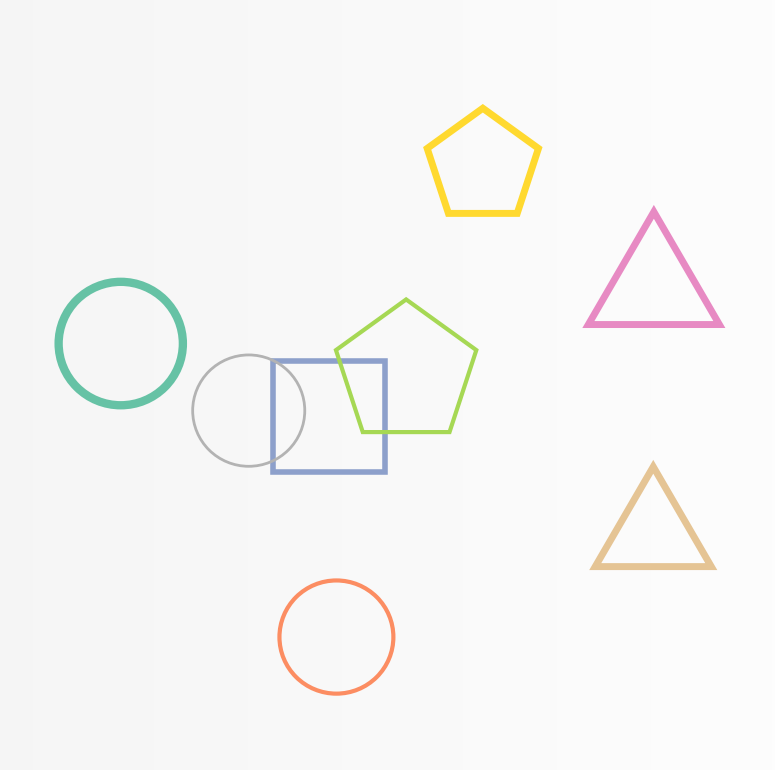[{"shape": "circle", "thickness": 3, "radius": 0.4, "center": [0.156, 0.554]}, {"shape": "circle", "thickness": 1.5, "radius": 0.37, "center": [0.434, 0.173]}, {"shape": "square", "thickness": 2, "radius": 0.36, "center": [0.425, 0.459]}, {"shape": "triangle", "thickness": 2.5, "radius": 0.49, "center": [0.844, 0.627]}, {"shape": "pentagon", "thickness": 1.5, "radius": 0.48, "center": [0.524, 0.516]}, {"shape": "pentagon", "thickness": 2.5, "radius": 0.38, "center": [0.623, 0.784]}, {"shape": "triangle", "thickness": 2.5, "radius": 0.43, "center": [0.843, 0.307]}, {"shape": "circle", "thickness": 1, "radius": 0.36, "center": [0.321, 0.467]}]